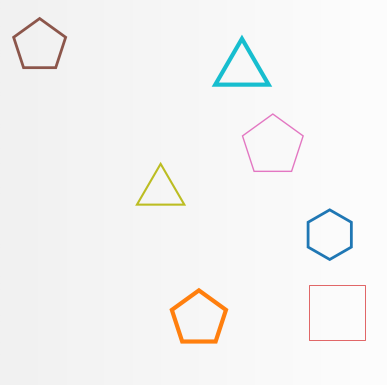[{"shape": "hexagon", "thickness": 2, "radius": 0.32, "center": [0.851, 0.39]}, {"shape": "pentagon", "thickness": 3, "radius": 0.37, "center": [0.513, 0.172]}, {"shape": "square", "thickness": 0.5, "radius": 0.36, "center": [0.871, 0.188]}, {"shape": "pentagon", "thickness": 2, "radius": 0.35, "center": [0.102, 0.881]}, {"shape": "pentagon", "thickness": 1, "radius": 0.41, "center": [0.704, 0.622]}, {"shape": "triangle", "thickness": 1.5, "radius": 0.35, "center": [0.415, 0.504]}, {"shape": "triangle", "thickness": 3, "radius": 0.4, "center": [0.624, 0.82]}]